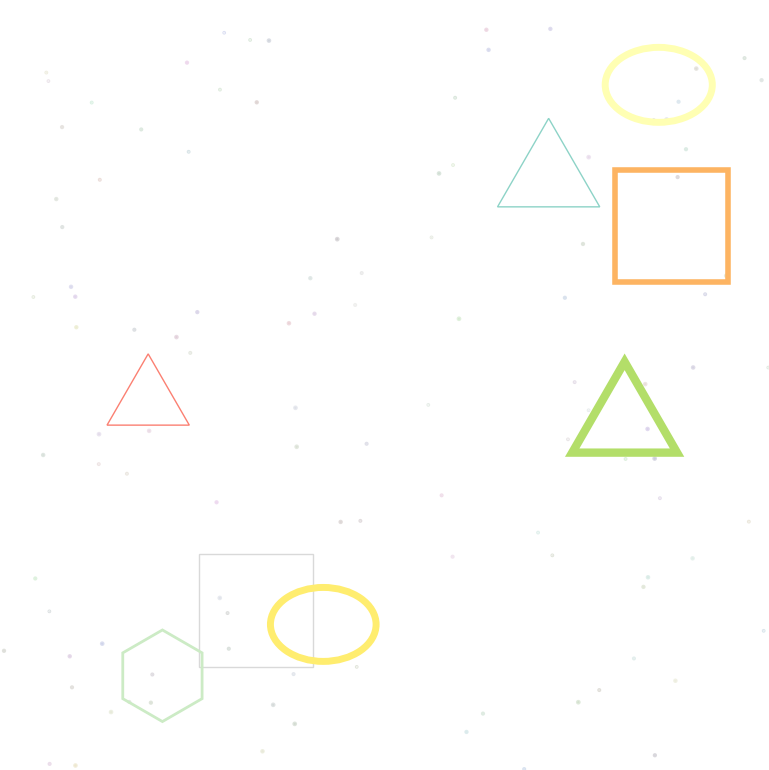[{"shape": "triangle", "thickness": 0.5, "radius": 0.38, "center": [0.713, 0.77]}, {"shape": "oval", "thickness": 2.5, "radius": 0.35, "center": [0.856, 0.89]}, {"shape": "triangle", "thickness": 0.5, "radius": 0.31, "center": [0.192, 0.479]}, {"shape": "square", "thickness": 2, "radius": 0.36, "center": [0.872, 0.707]}, {"shape": "triangle", "thickness": 3, "radius": 0.39, "center": [0.811, 0.451]}, {"shape": "square", "thickness": 0.5, "radius": 0.37, "center": [0.332, 0.207]}, {"shape": "hexagon", "thickness": 1, "radius": 0.3, "center": [0.211, 0.122]}, {"shape": "oval", "thickness": 2.5, "radius": 0.34, "center": [0.42, 0.189]}]